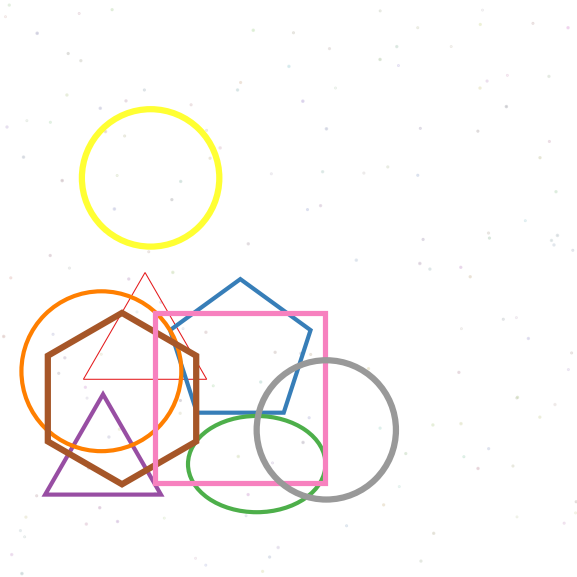[{"shape": "triangle", "thickness": 0.5, "radius": 0.62, "center": [0.251, 0.404]}, {"shape": "pentagon", "thickness": 2, "radius": 0.64, "center": [0.416, 0.388]}, {"shape": "oval", "thickness": 2, "radius": 0.6, "center": [0.445, 0.196]}, {"shape": "triangle", "thickness": 2, "radius": 0.58, "center": [0.178, 0.201]}, {"shape": "circle", "thickness": 2, "radius": 0.69, "center": [0.176, 0.356]}, {"shape": "circle", "thickness": 3, "radius": 0.59, "center": [0.261, 0.691]}, {"shape": "hexagon", "thickness": 3, "radius": 0.74, "center": [0.211, 0.309]}, {"shape": "square", "thickness": 2.5, "radius": 0.73, "center": [0.416, 0.31]}, {"shape": "circle", "thickness": 3, "radius": 0.6, "center": [0.565, 0.255]}]